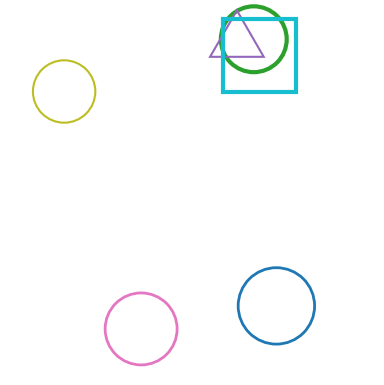[{"shape": "circle", "thickness": 2, "radius": 0.5, "center": [0.718, 0.205]}, {"shape": "circle", "thickness": 3, "radius": 0.43, "center": [0.659, 0.898]}, {"shape": "triangle", "thickness": 1.5, "radius": 0.4, "center": [0.615, 0.893]}, {"shape": "circle", "thickness": 2, "radius": 0.47, "center": [0.367, 0.146]}, {"shape": "circle", "thickness": 1.5, "radius": 0.41, "center": [0.167, 0.762]}, {"shape": "square", "thickness": 3, "radius": 0.47, "center": [0.675, 0.856]}]